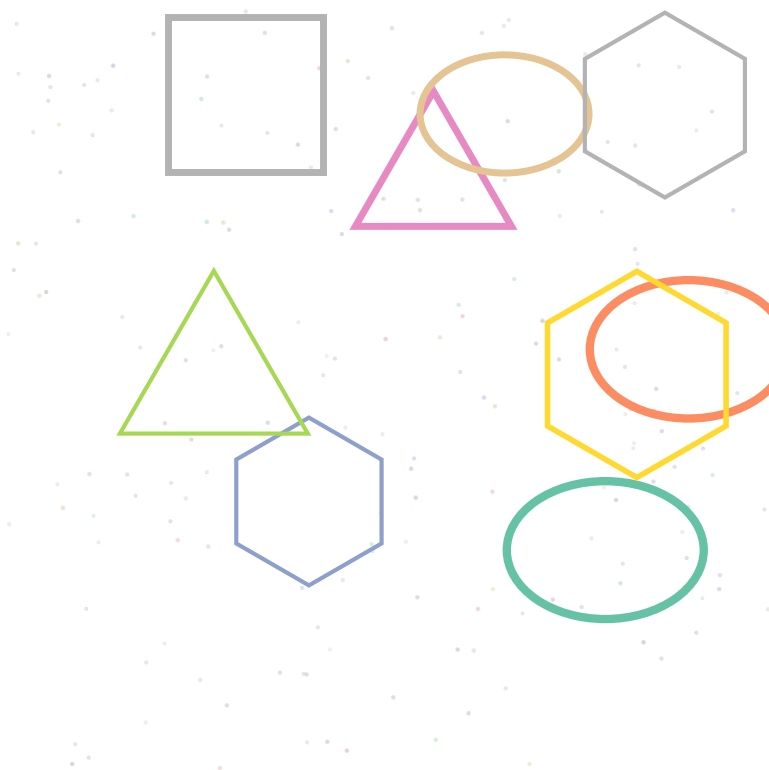[{"shape": "oval", "thickness": 3, "radius": 0.64, "center": [0.786, 0.286]}, {"shape": "oval", "thickness": 3, "radius": 0.64, "center": [0.894, 0.546]}, {"shape": "hexagon", "thickness": 1.5, "radius": 0.54, "center": [0.401, 0.349]}, {"shape": "triangle", "thickness": 2.5, "radius": 0.59, "center": [0.563, 0.765]}, {"shape": "triangle", "thickness": 1.5, "radius": 0.7, "center": [0.278, 0.507]}, {"shape": "hexagon", "thickness": 2, "radius": 0.67, "center": [0.827, 0.514]}, {"shape": "oval", "thickness": 2.5, "radius": 0.55, "center": [0.655, 0.852]}, {"shape": "hexagon", "thickness": 1.5, "radius": 0.6, "center": [0.863, 0.864]}, {"shape": "square", "thickness": 2.5, "radius": 0.5, "center": [0.319, 0.877]}]